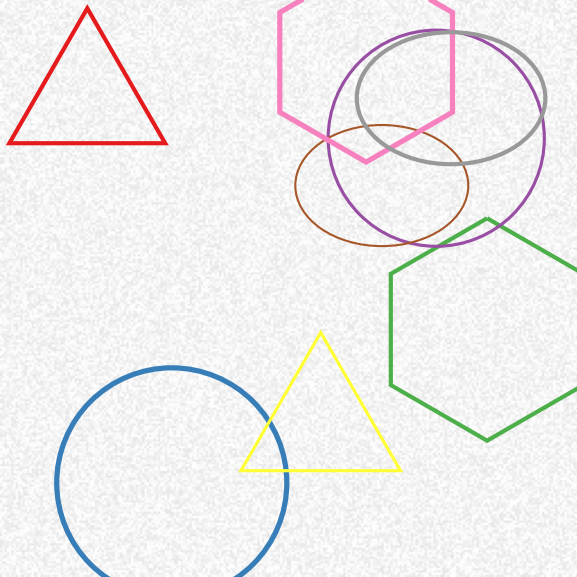[{"shape": "triangle", "thickness": 2, "radius": 0.78, "center": [0.151, 0.829]}, {"shape": "circle", "thickness": 2.5, "radius": 1.0, "center": [0.297, 0.163]}, {"shape": "hexagon", "thickness": 2, "radius": 0.96, "center": [0.843, 0.429]}, {"shape": "circle", "thickness": 1.5, "radius": 0.94, "center": [0.755, 0.76]}, {"shape": "triangle", "thickness": 1.5, "radius": 0.8, "center": [0.555, 0.264]}, {"shape": "oval", "thickness": 1, "radius": 0.75, "center": [0.661, 0.678]}, {"shape": "hexagon", "thickness": 2.5, "radius": 0.86, "center": [0.634, 0.891]}, {"shape": "oval", "thickness": 2, "radius": 0.82, "center": [0.781, 0.829]}]